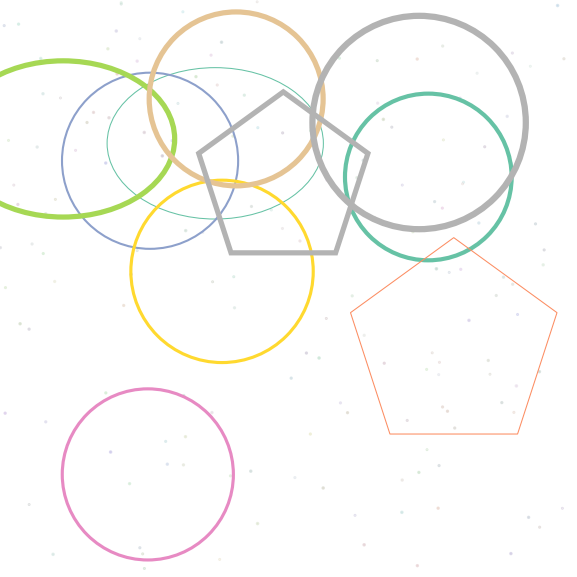[{"shape": "oval", "thickness": 0.5, "radius": 0.94, "center": [0.373, 0.751]}, {"shape": "circle", "thickness": 2, "radius": 0.72, "center": [0.742, 0.693]}, {"shape": "pentagon", "thickness": 0.5, "radius": 0.94, "center": [0.786, 0.4]}, {"shape": "circle", "thickness": 1, "radius": 0.76, "center": [0.26, 0.721]}, {"shape": "circle", "thickness": 1.5, "radius": 0.74, "center": [0.256, 0.178]}, {"shape": "oval", "thickness": 2.5, "radius": 0.97, "center": [0.109, 0.759]}, {"shape": "circle", "thickness": 1.5, "radius": 0.79, "center": [0.384, 0.529]}, {"shape": "circle", "thickness": 2.5, "radius": 0.75, "center": [0.409, 0.828]}, {"shape": "circle", "thickness": 3, "radius": 0.92, "center": [0.726, 0.787]}, {"shape": "pentagon", "thickness": 2.5, "radius": 0.77, "center": [0.491, 0.686]}]